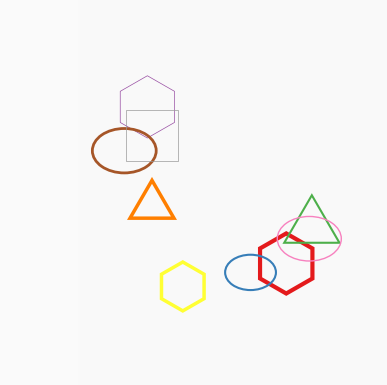[{"shape": "hexagon", "thickness": 3, "radius": 0.39, "center": [0.739, 0.316]}, {"shape": "oval", "thickness": 1.5, "radius": 0.33, "center": [0.647, 0.292]}, {"shape": "triangle", "thickness": 1.5, "radius": 0.41, "center": [0.805, 0.411]}, {"shape": "hexagon", "thickness": 0.5, "radius": 0.4, "center": [0.38, 0.722]}, {"shape": "triangle", "thickness": 2.5, "radius": 0.33, "center": [0.392, 0.466]}, {"shape": "hexagon", "thickness": 2.5, "radius": 0.32, "center": [0.472, 0.256]}, {"shape": "oval", "thickness": 2, "radius": 0.41, "center": [0.321, 0.609]}, {"shape": "oval", "thickness": 1, "radius": 0.41, "center": [0.798, 0.38]}, {"shape": "square", "thickness": 0.5, "radius": 0.34, "center": [0.392, 0.648]}]